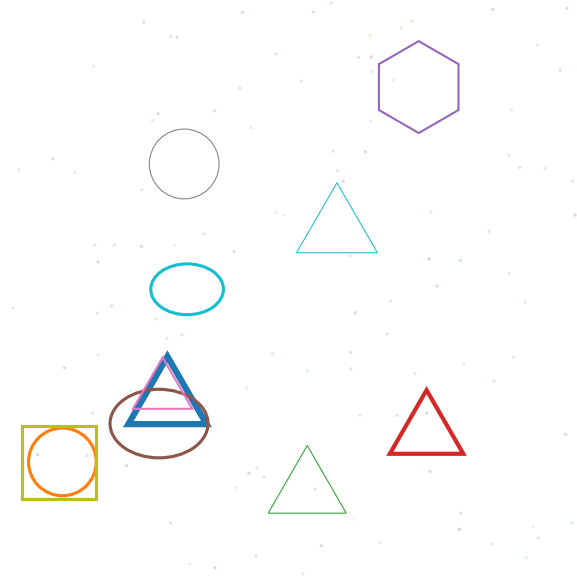[{"shape": "triangle", "thickness": 3, "radius": 0.39, "center": [0.29, 0.304]}, {"shape": "circle", "thickness": 1.5, "radius": 0.29, "center": [0.108, 0.199]}, {"shape": "triangle", "thickness": 0.5, "radius": 0.39, "center": [0.532, 0.15]}, {"shape": "triangle", "thickness": 2, "radius": 0.37, "center": [0.739, 0.25]}, {"shape": "hexagon", "thickness": 1, "radius": 0.4, "center": [0.725, 0.848]}, {"shape": "oval", "thickness": 1.5, "radius": 0.42, "center": [0.275, 0.266]}, {"shape": "triangle", "thickness": 1, "radius": 0.3, "center": [0.282, 0.321]}, {"shape": "circle", "thickness": 0.5, "radius": 0.3, "center": [0.319, 0.715]}, {"shape": "square", "thickness": 1.5, "radius": 0.32, "center": [0.102, 0.198]}, {"shape": "oval", "thickness": 1.5, "radius": 0.31, "center": [0.324, 0.498]}, {"shape": "triangle", "thickness": 0.5, "radius": 0.4, "center": [0.583, 0.602]}]